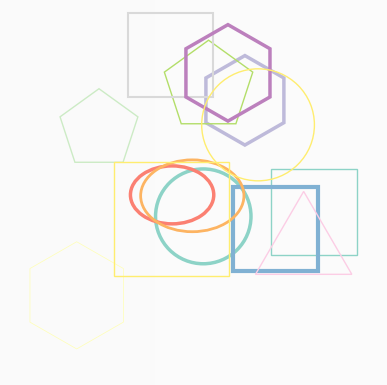[{"shape": "square", "thickness": 1, "radius": 0.56, "center": [0.81, 0.449]}, {"shape": "circle", "thickness": 2.5, "radius": 0.62, "center": [0.525, 0.438]}, {"shape": "hexagon", "thickness": 0.5, "radius": 0.7, "center": [0.198, 0.233]}, {"shape": "hexagon", "thickness": 2.5, "radius": 0.58, "center": [0.632, 0.739]}, {"shape": "oval", "thickness": 2.5, "radius": 0.54, "center": [0.444, 0.494]}, {"shape": "square", "thickness": 3, "radius": 0.55, "center": [0.711, 0.405]}, {"shape": "oval", "thickness": 2, "radius": 0.67, "center": [0.496, 0.491]}, {"shape": "pentagon", "thickness": 1, "radius": 0.6, "center": [0.538, 0.776]}, {"shape": "triangle", "thickness": 1, "radius": 0.72, "center": [0.784, 0.359]}, {"shape": "square", "thickness": 1.5, "radius": 0.55, "center": [0.44, 0.857]}, {"shape": "hexagon", "thickness": 2.5, "radius": 0.63, "center": [0.588, 0.811]}, {"shape": "pentagon", "thickness": 1, "radius": 0.53, "center": [0.255, 0.664]}, {"shape": "square", "thickness": 1, "radius": 0.74, "center": [0.443, 0.431]}, {"shape": "circle", "thickness": 1, "radius": 0.73, "center": [0.666, 0.676]}]